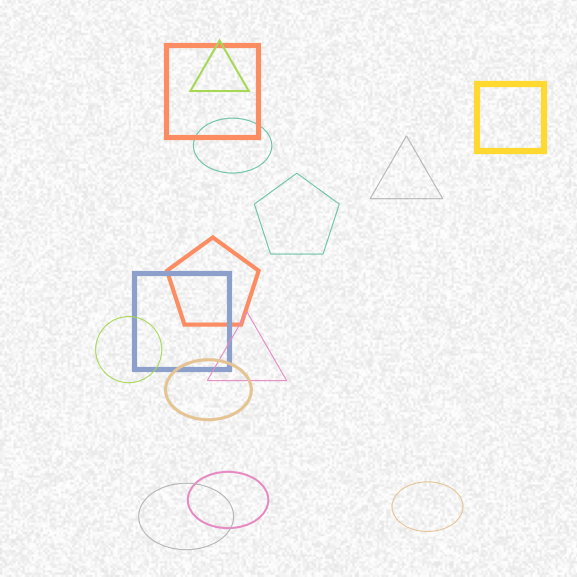[{"shape": "pentagon", "thickness": 0.5, "radius": 0.39, "center": [0.514, 0.622]}, {"shape": "oval", "thickness": 0.5, "radius": 0.34, "center": [0.403, 0.747]}, {"shape": "square", "thickness": 2.5, "radius": 0.4, "center": [0.368, 0.842]}, {"shape": "pentagon", "thickness": 2, "radius": 0.42, "center": [0.369, 0.505]}, {"shape": "square", "thickness": 2.5, "radius": 0.41, "center": [0.314, 0.443]}, {"shape": "oval", "thickness": 1, "radius": 0.35, "center": [0.395, 0.133]}, {"shape": "triangle", "thickness": 0.5, "radius": 0.4, "center": [0.428, 0.38]}, {"shape": "triangle", "thickness": 1, "radius": 0.29, "center": [0.38, 0.871]}, {"shape": "circle", "thickness": 0.5, "radius": 0.29, "center": [0.223, 0.394]}, {"shape": "square", "thickness": 3, "radius": 0.29, "center": [0.884, 0.795]}, {"shape": "oval", "thickness": 1.5, "radius": 0.37, "center": [0.361, 0.324]}, {"shape": "oval", "thickness": 0.5, "radius": 0.31, "center": [0.74, 0.122]}, {"shape": "oval", "thickness": 0.5, "radius": 0.41, "center": [0.322, 0.105]}, {"shape": "triangle", "thickness": 0.5, "radius": 0.36, "center": [0.704, 0.691]}]